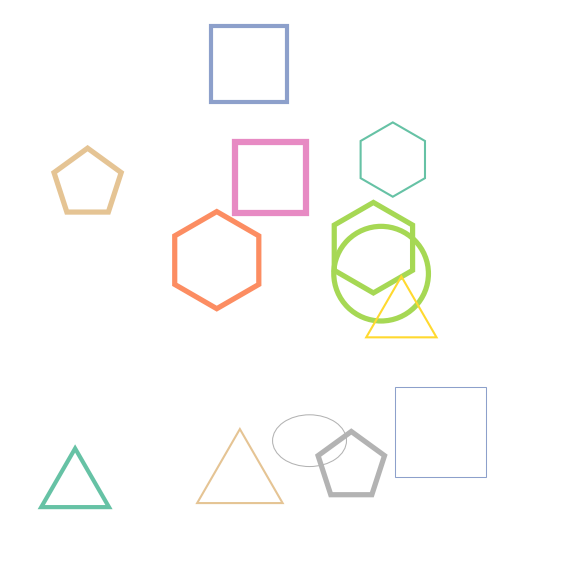[{"shape": "hexagon", "thickness": 1, "radius": 0.32, "center": [0.68, 0.723]}, {"shape": "triangle", "thickness": 2, "radius": 0.34, "center": [0.13, 0.155]}, {"shape": "hexagon", "thickness": 2.5, "radius": 0.42, "center": [0.375, 0.549]}, {"shape": "square", "thickness": 0.5, "radius": 0.39, "center": [0.763, 0.251]}, {"shape": "square", "thickness": 2, "radius": 0.33, "center": [0.432, 0.889]}, {"shape": "square", "thickness": 3, "radius": 0.31, "center": [0.468, 0.692]}, {"shape": "circle", "thickness": 2.5, "radius": 0.41, "center": [0.66, 0.525]}, {"shape": "hexagon", "thickness": 2.5, "radius": 0.39, "center": [0.647, 0.57]}, {"shape": "triangle", "thickness": 1, "radius": 0.35, "center": [0.695, 0.45]}, {"shape": "pentagon", "thickness": 2.5, "radius": 0.31, "center": [0.152, 0.681]}, {"shape": "triangle", "thickness": 1, "radius": 0.43, "center": [0.415, 0.171]}, {"shape": "pentagon", "thickness": 2.5, "radius": 0.3, "center": [0.608, 0.191]}, {"shape": "oval", "thickness": 0.5, "radius": 0.32, "center": [0.536, 0.236]}]